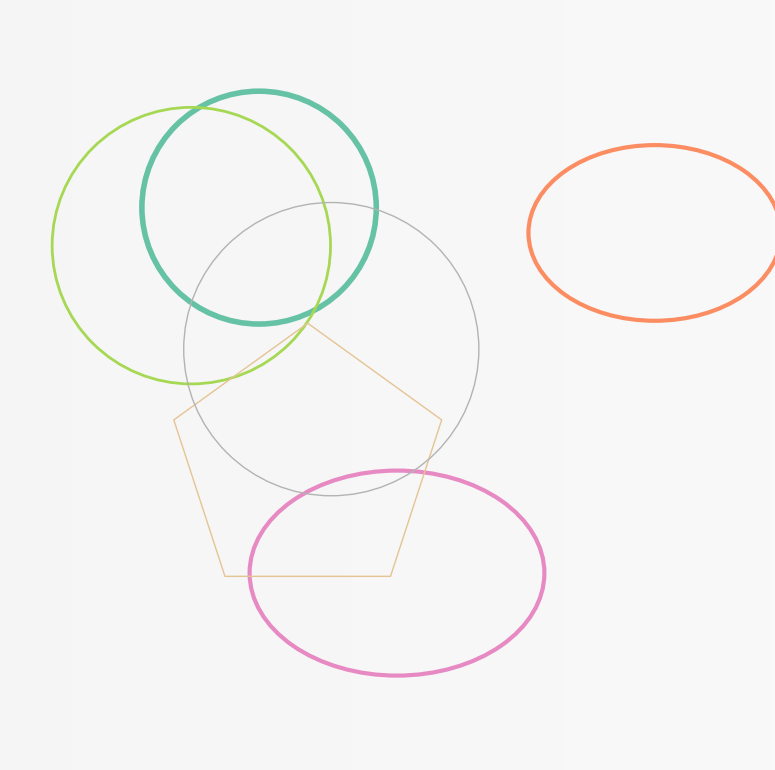[{"shape": "circle", "thickness": 2, "radius": 0.76, "center": [0.334, 0.73]}, {"shape": "oval", "thickness": 1.5, "radius": 0.81, "center": [0.845, 0.697]}, {"shape": "oval", "thickness": 1.5, "radius": 0.95, "center": [0.512, 0.256]}, {"shape": "circle", "thickness": 1, "radius": 0.9, "center": [0.247, 0.681]}, {"shape": "pentagon", "thickness": 0.5, "radius": 0.91, "center": [0.397, 0.399]}, {"shape": "circle", "thickness": 0.5, "radius": 0.95, "center": [0.427, 0.547]}]